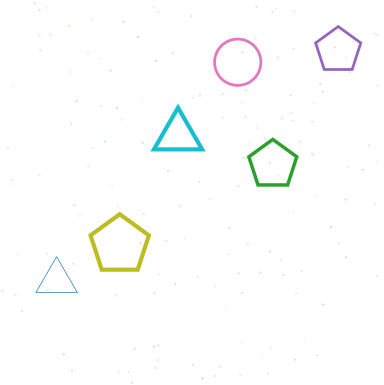[{"shape": "triangle", "thickness": 0.5, "radius": 0.31, "center": [0.147, 0.271]}, {"shape": "pentagon", "thickness": 2.5, "radius": 0.33, "center": [0.709, 0.573]}, {"shape": "pentagon", "thickness": 2, "radius": 0.31, "center": [0.878, 0.869]}, {"shape": "circle", "thickness": 2, "radius": 0.3, "center": [0.617, 0.838]}, {"shape": "pentagon", "thickness": 3, "radius": 0.4, "center": [0.311, 0.364]}, {"shape": "triangle", "thickness": 3, "radius": 0.36, "center": [0.462, 0.648]}]